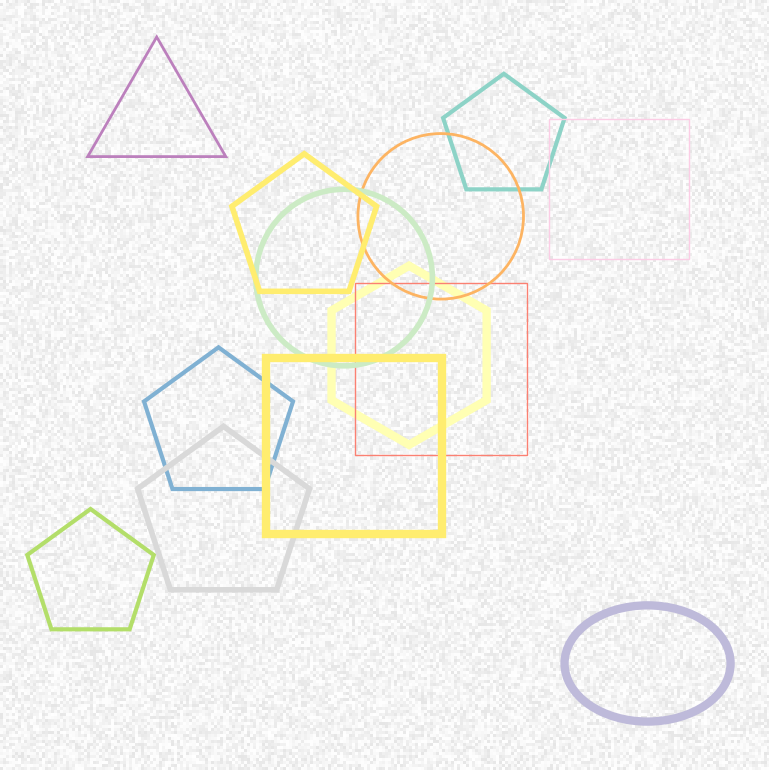[{"shape": "pentagon", "thickness": 1.5, "radius": 0.41, "center": [0.654, 0.821]}, {"shape": "hexagon", "thickness": 3, "radius": 0.58, "center": [0.531, 0.539]}, {"shape": "oval", "thickness": 3, "radius": 0.54, "center": [0.841, 0.138]}, {"shape": "square", "thickness": 0.5, "radius": 0.56, "center": [0.573, 0.52]}, {"shape": "pentagon", "thickness": 1.5, "radius": 0.51, "center": [0.284, 0.447]}, {"shape": "circle", "thickness": 1, "radius": 0.54, "center": [0.572, 0.719]}, {"shape": "pentagon", "thickness": 1.5, "radius": 0.43, "center": [0.118, 0.253]}, {"shape": "square", "thickness": 0.5, "radius": 0.46, "center": [0.804, 0.755]}, {"shape": "pentagon", "thickness": 2, "radius": 0.59, "center": [0.29, 0.329]}, {"shape": "triangle", "thickness": 1, "radius": 0.52, "center": [0.204, 0.848]}, {"shape": "circle", "thickness": 2, "radius": 0.57, "center": [0.447, 0.64]}, {"shape": "square", "thickness": 3, "radius": 0.57, "center": [0.459, 0.42]}, {"shape": "pentagon", "thickness": 2, "radius": 0.49, "center": [0.395, 0.702]}]